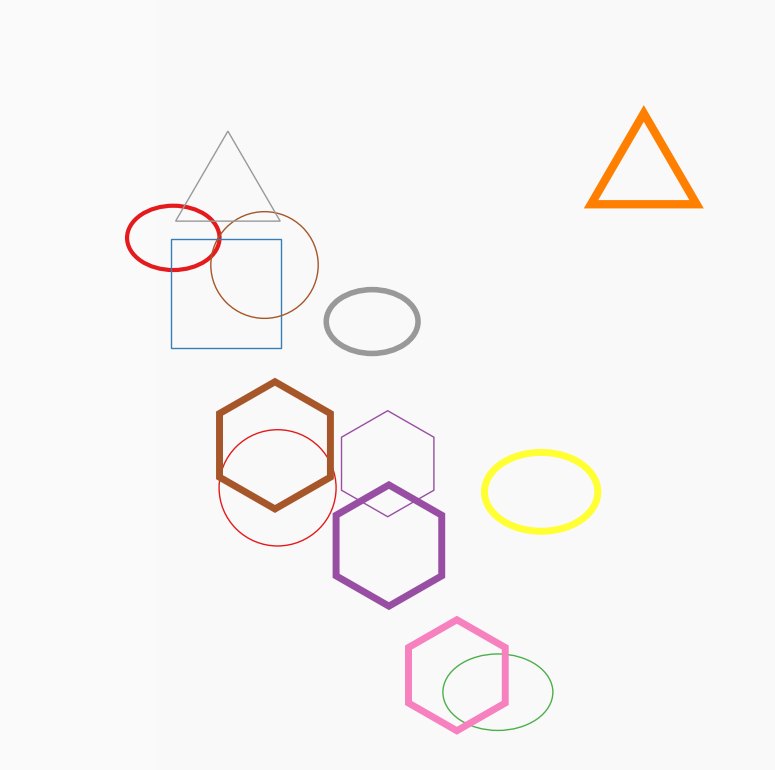[{"shape": "circle", "thickness": 0.5, "radius": 0.38, "center": [0.358, 0.366]}, {"shape": "oval", "thickness": 1.5, "radius": 0.3, "center": [0.224, 0.691]}, {"shape": "square", "thickness": 0.5, "radius": 0.36, "center": [0.292, 0.618]}, {"shape": "oval", "thickness": 0.5, "radius": 0.35, "center": [0.642, 0.101]}, {"shape": "hexagon", "thickness": 2.5, "radius": 0.39, "center": [0.502, 0.292]}, {"shape": "hexagon", "thickness": 0.5, "radius": 0.34, "center": [0.5, 0.398]}, {"shape": "triangle", "thickness": 3, "radius": 0.39, "center": [0.831, 0.774]}, {"shape": "oval", "thickness": 2.5, "radius": 0.37, "center": [0.698, 0.361]}, {"shape": "hexagon", "thickness": 2.5, "radius": 0.41, "center": [0.355, 0.422]}, {"shape": "circle", "thickness": 0.5, "radius": 0.35, "center": [0.341, 0.656]}, {"shape": "hexagon", "thickness": 2.5, "radius": 0.36, "center": [0.59, 0.123]}, {"shape": "triangle", "thickness": 0.5, "radius": 0.39, "center": [0.294, 0.752]}, {"shape": "oval", "thickness": 2, "radius": 0.3, "center": [0.48, 0.582]}]